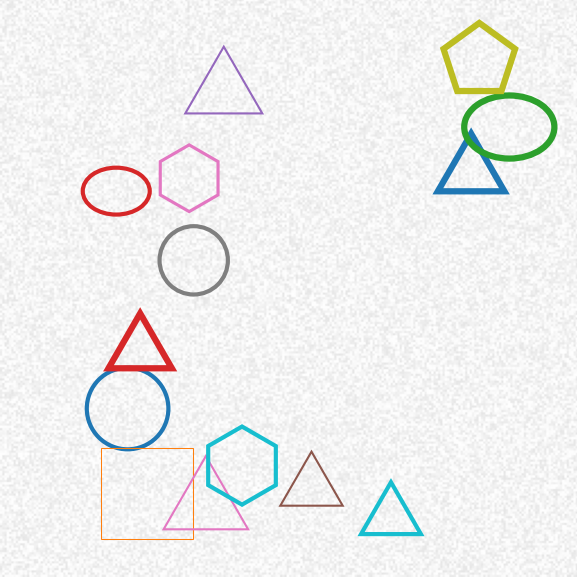[{"shape": "circle", "thickness": 2, "radius": 0.35, "center": [0.221, 0.292]}, {"shape": "triangle", "thickness": 3, "radius": 0.33, "center": [0.816, 0.701]}, {"shape": "square", "thickness": 0.5, "radius": 0.4, "center": [0.255, 0.145]}, {"shape": "oval", "thickness": 3, "radius": 0.39, "center": [0.882, 0.779]}, {"shape": "triangle", "thickness": 3, "radius": 0.32, "center": [0.243, 0.393]}, {"shape": "oval", "thickness": 2, "radius": 0.29, "center": [0.201, 0.668]}, {"shape": "triangle", "thickness": 1, "radius": 0.39, "center": [0.387, 0.841]}, {"shape": "triangle", "thickness": 1, "radius": 0.31, "center": [0.539, 0.155]}, {"shape": "hexagon", "thickness": 1.5, "radius": 0.29, "center": [0.328, 0.69]}, {"shape": "triangle", "thickness": 1, "radius": 0.42, "center": [0.356, 0.125]}, {"shape": "circle", "thickness": 2, "radius": 0.3, "center": [0.335, 0.548]}, {"shape": "pentagon", "thickness": 3, "radius": 0.33, "center": [0.83, 0.894]}, {"shape": "triangle", "thickness": 2, "radius": 0.3, "center": [0.677, 0.104]}, {"shape": "hexagon", "thickness": 2, "radius": 0.34, "center": [0.419, 0.193]}]